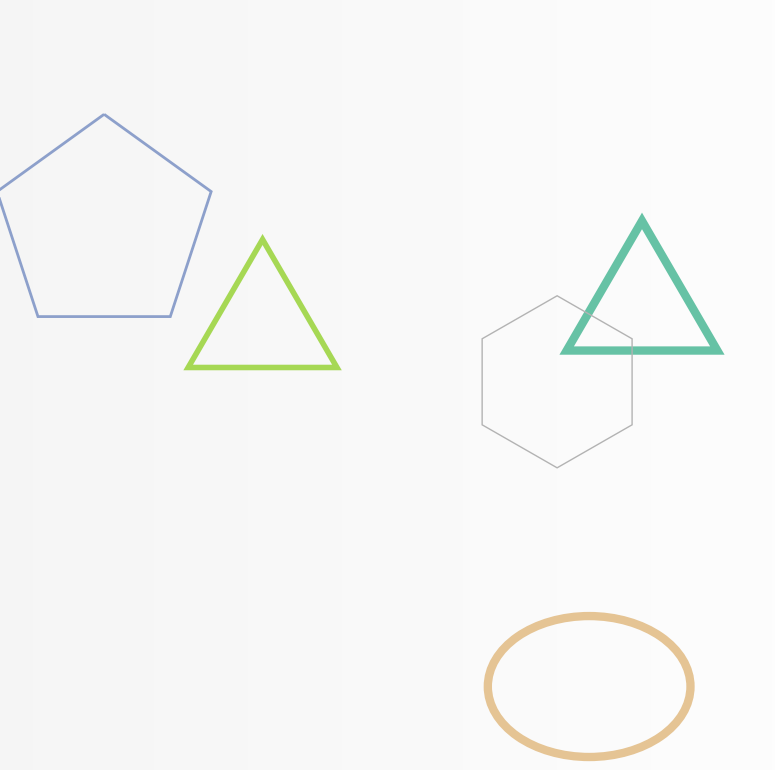[{"shape": "triangle", "thickness": 3, "radius": 0.56, "center": [0.828, 0.601]}, {"shape": "pentagon", "thickness": 1, "radius": 0.73, "center": [0.134, 0.706]}, {"shape": "triangle", "thickness": 2, "radius": 0.55, "center": [0.339, 0.578]}, {"shape": "oval", "thickness": 3, "radius": 0.65, "center": [0.76, 0.108]}, {"shape": "hexagon", "thickness": 0.5, "radius": 0.56, "center": [0.719, 0.504]}]